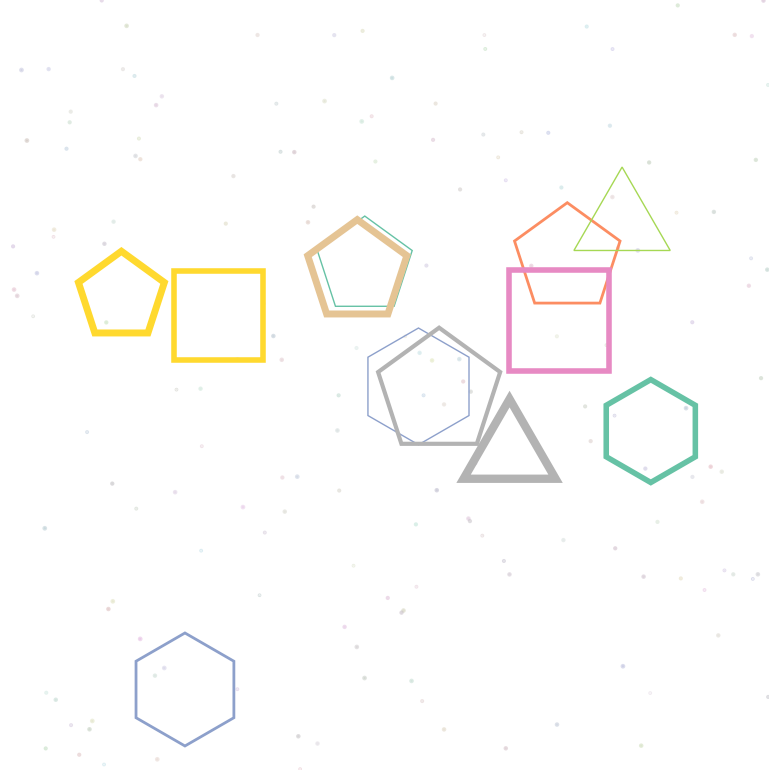[{"shape": "hexagon", "thickness": 2, "radius": 0.33, "center": [0.845, 0.44]}, {"shape": "pentagon", "thickness": 0.5, "radius": 0.32, "center": [0.474, 0.655]}, {"shape": "pentagon", "thickness": 1, "radius": 0.36, "center": [0.737, 0.665]}, {"shape": "hexagon", "thickness": 0.5, "radius": 0.38, "center": [0.543, 0.498]}, {"shape": "hexagon", "thickness": 1, "radius": 0.37, "center": [0.24, 0.105]}, {"shape": "square", "thickness": 2, "radius": 0.33, "center": [0.726, 0.584]}, {"shape": "triangle", "thickness": 0.5, "radius": 0.36, "center": [0.808, 0.711]}, {"shape": "pentagon", "thickness": 2.5, "radius": 0.29, "center": [0.158, 0.615]}, {"shape": "square", "thickness": 2, "radius": 0.29, "center": [0.283, 0.59]}, {"shape": "pentagon", "thickness": 2.5, "radius": 0.34, "center": [0.464, 0.647]}, {"shape": "pentagon", "thickness": 1.5, "radius": 0.42, "center": [0.57, 0.491]}, {"shape": "triangle", "thickness": 3, "radius": 0.34, "center": [0.662, 0.413]}]